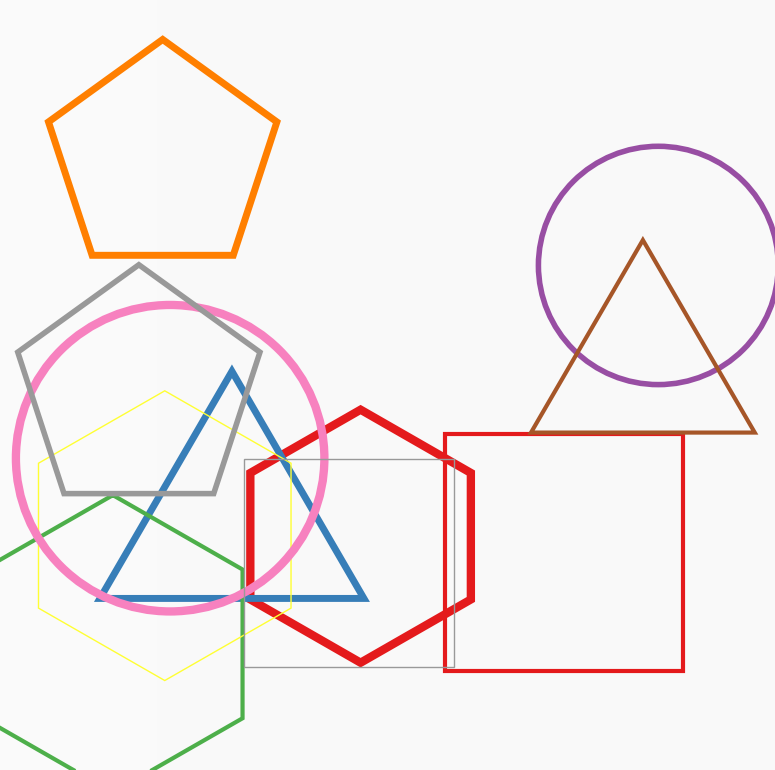[{"shape": "square", "thickness": 1.5, "radius": 0.77, "center": [0.728, 0.283]}, {"shape": "hexagon", "thickness": 3, "radius": 0.82, "center": [0.465, 0.304]}, {"shape": "triangle", "thickness": 2.5, "radius": 0.98, "center": [0.299, 0.321]}, {"shape": "hexagon", "thickness": 1.5, "radius": 0.97, "center": [0.146, 0.164]}, {"shape": "circle", "thickness": 2, "radius": 0.77, "center": [0.849, 0.655]}, {"shape": "pentagon", "thickness": 2.5, "radius": 0.77, "center": [0.21, 0.794]}, {"shape": "hexagon", "thickness": 0.5, "radius": 0.94, "center": [0.213, 0.304]}, {"shape": "triangle", "thickness": 1.5, "radius": 0.83, "center": [0.83, 0.522]}, {"shape": "circle", "thickness": 3, "radius": 1.0, "center": [0.22, 0.405]}, {"shape": "square", "thickness": 0.5, "radius": 0.68, "center": [0.45, 0.269]}, {"shape": "pentagon", "thickness": 2, "radius": 0.82, "center": [0.179, 0.492]}]